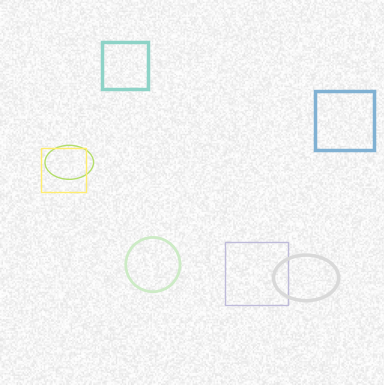[{"shape": "square", "thickness": 2.5, "radius": 0.3, "center": [0.325, 0.83]}, {"shape": "square", "thickness": 1, "radius": 0.41, "center": [0.665, 0.29]}, {"shape": "square", "thickness": 2.5, "radius": 0.38, "center": [0.895, 0.687]}, {"shape": "oval", "thickness": 1, "radius": 0.32, "center": [0.18, 0.578]}, {"shape": "oval", "thickness": 2.5, "radius": 0.42, "center": [0.795, 0.278]}, {"shape": "circle", "thickness": 2, "radius": 0.35, "center": [0.397, 0.313]}, {"shape": "square", "thickness": 1, "radius": 0.29, "center": [0.165, 0.558]}]